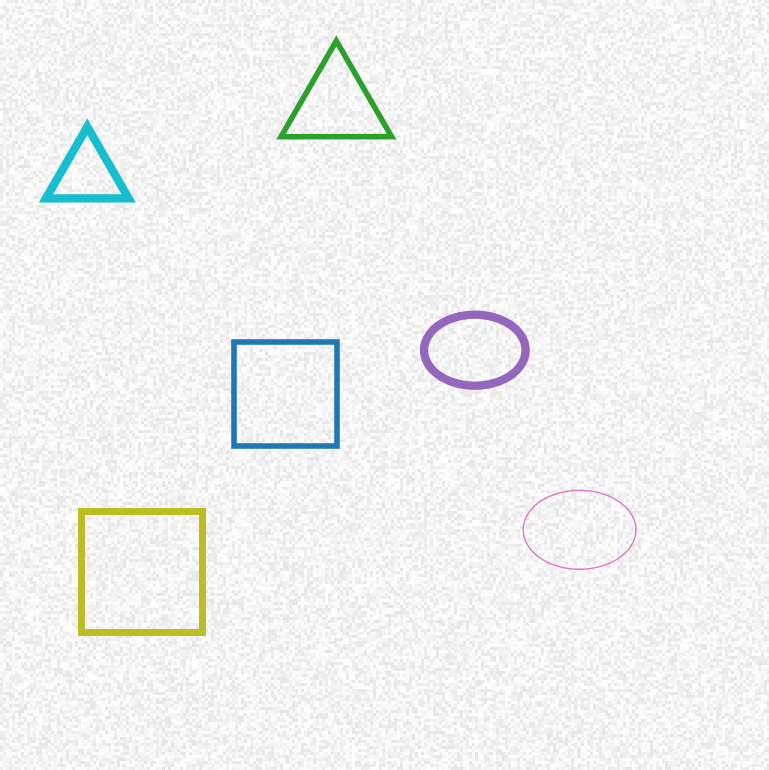[{"shape": "square", "thickness": 2, "radius": 0.34, "center": [0.371, 0.488]}, {"shape": "triangle", "thickness": 2, "radius": 0.41, "center": [0.437, 0.864]}, {"shape": "oval", "thickness": 3, "radius": 0.33, "center": [0.617, 0.545]}, {"shape": "oval", "thickness": 0.5, "radius": 0.37, "center": [0.753, 0.312]}, {"shape": "square", "thickness": 2.5, "radius": 0.39, "center": [0.184, 0.258]}, {"shape": "triangle", "thickness": 3, "radius": 0.31, "center": [0.113, 0.773]}]